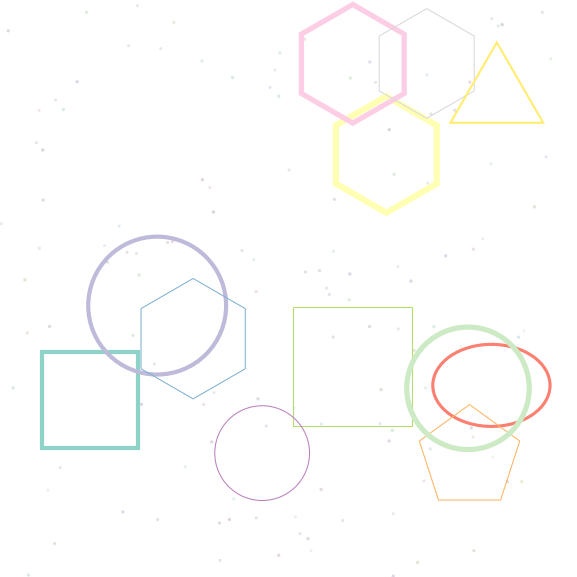[{"shape": "square", "thickness": 2, "radius": 0.42, "center": [0.156, 0.306]}, {"shape": "hexagon", "thickness": 3, "radius": 0.5, "center": [0.669, 0.732]}, {"shape": "circle", "thickness": 2, "radius": 0.6, "center": [0.272, 0.47]}, {"shape": "oval", "thickness": 1.5, "radius": 0.51, "center": [0.851, 0.332]}, {"shape": "hexagon", "thickness": 0.5, "radius": 0.52, "center": [0.334, 0.413]}, {"shape": "pentagon", "thickness": 0.5, "radius": 0.46, "center": [0.813, 0.207]}, {"shape": "square", "thickness": 0.5, "radius": 0.51, "center": [0.61, 0.365]}, {"shape": "hexagon", "thickness": 2.5, "radius": 0.51, "center": [0.611, 0.889]}, {"shape": "hexagon", "thickness": 0.5, "radius": 0.48, "center": [0.739, 0.889]}, {"shape": "circle", "thickness": 0.5, "radius": 0.41, "center": [0.454, 0.215]}, {"shape": "circle", "thickness": 2.5, "radius": 0.53, "center": [0.81, 0.327]}, {"shape": "triangle", "thickness": 1, "radius": 0.46, "center": [0.86, 0.833]}]